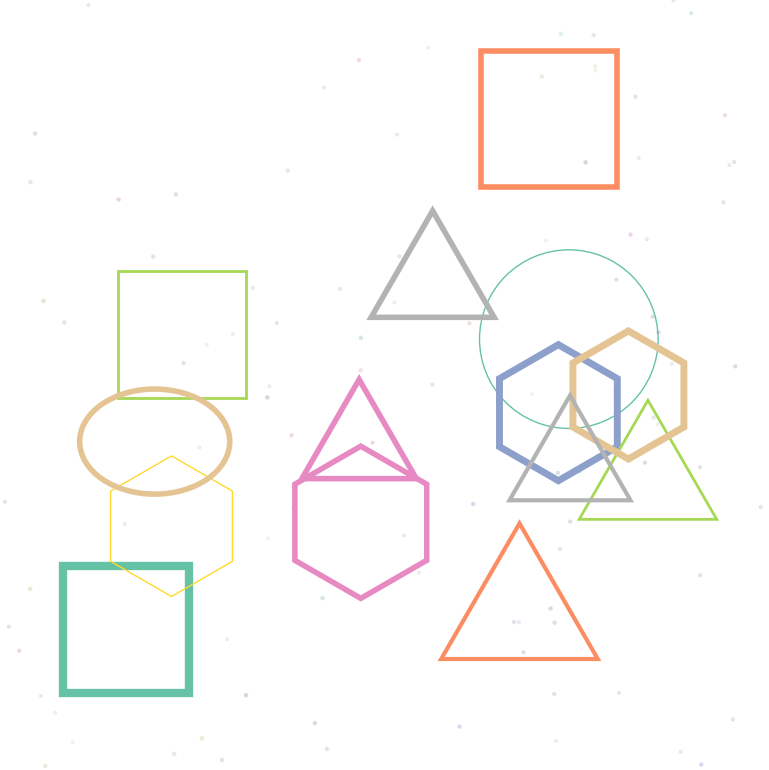[{"shape": "circle", "thickness": 0.5, "radius": 0.58, "center": [0.739, 0.56]}, {"shape": "square", "thickness": 3, "radius": 0.41, "center": [0.164, 0.183]}, {"shape": "square", "thickness": 2, "radius": 0.44, "center": [0.712, 0.846]}, {"shape": "triangle", "thickness": 1.5, "radius": 0.59, "center": [0.675, 0.203]}, {"shape": "hexagon", "thickness": 2.5, "radius": 0.44, "center": [0.725, 0.464]}, {"shape": "hexagon", "thickness": 2, "radius": 0.49, "center": [0.469, 0.322]}, {"shape": "triangle", "thickness": 2, "radius": 0.43, "center": [0.466, 0.421]}, {"shape": "triangle", "thickness": 1, "radius": 0.52, "center": [0.841, 0.377]}, {"shape": "square", "thickness": 1, "radius": 0.41, "center": [0.237, 0.566]}, {"shape": "hexagon", "thickness": 0.5, "radius": 0.46, "center": [0.223, 0.317]}, {"shape": "hexagon", "thickness": 2.5, "radius": 0.42, "center": [0.816, 0.487]}, {"shape": "oval", "thickness": 2, "radius": 0.49, "center": [0.201, 0.427]}, {"shape": "triangle", "thickness": 1.5, "radius": 0.45, "center": [0.74, 0.396]}, {"shape": "triangle", "thickness": 2, "radius": 0.46, "center": [0.562, 0.634]}]